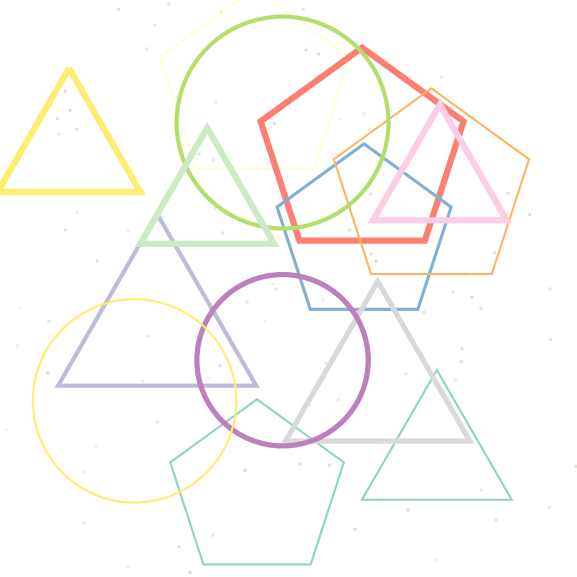[{"shape": "triangle", "thickness": 1, "radius": 0.75, "center": [0.756, 0.209]}, {"shape": "pentagon", "thickness": 1, "radius": 0.79, "center": [0.445, 0.15]}, {"shape": "pentagon", "thickness": 0.5, "radius": 0.86, "center": [0.441, 0.847]}, {"shape": "triangle", "thickness": 2, "radius": 0.99, "center": [0.272, 0.43]}, {"shape": "pentagon", "thickness": 3, "radius": 0.92, "center": [0.627, 0.732]}, {"shape": "pentagon", "thickness": 1.5, "radius": 0.79, "center": [0.63, 0.592]}, {"shape": "pentagon", "thickness": 1, "radius": 0.89, "center": [0.747, 0.668]}, {"shape": "circle", "thickness": 2, "radius": 0.92, "center": [0.489, 0.787]}, {"shape": "triangle", "thickness": 3, "radius": 0.67, "center": [0.762, 0.685]}, {"shape": "triangle", "thickness": 2.5, "radius": 0.92, "center": [0.654, 0.328]}, {"shape": "circle", "thickness": 2.5, "radius": 0.74, "center": [0.489, 0.375]}, {"shape": "triangle", "thickness": 3, "radius": 0.67, "center": [0.359, 0.644]}, {"shape": "circle", "thickness": 1, "radius": 0.88, "center": [0.233, 0.305]}, {"shape": "triangle", "thickness": 3, "radius": 0.71, "center": [0.12, 0.738]}]